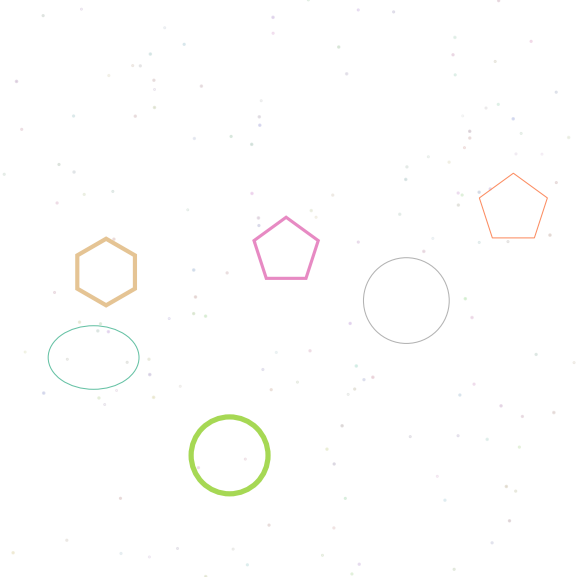[{"shape": "oval", "thickness": 0.5, "radius": 0.39, "center": [0.162, 0.38]}, {"shape": "pentagon", "thickness": 0.5, "radius": 0.31, "center": [0.889, 0.637]}, {"shape": "pentagon", "thickness": 1.5, "radius": 0.29, "center": [0.495, 0.564]}, {"shape": "circle", "thickness": 2.5, "radius": 0.33, "center": [0.398, 0.211]}, {"shape": "hexagon", "thickness": 2, "radius": 0.29, "center": [0.184, 0.528]}, {"shape": "circle", "thickness": 0.5, "radius": 0.37, "center": [0.704, 0.479]}]